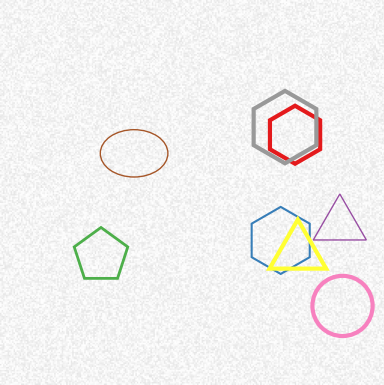[{"shape": "hexagon", "thickness": 3, "radius": 0.38, "center": [0.766, 0.65]}, {"shape": "hexagon", "thickness": 1.5, "radius": 0.44, "center": [0.729, 0.376]}, {"shape": "pentagon", "thickness": 2, "radius": 0.37, "center": [0.262, 0.336]}, {"shape": "triangle", "thickness": 1, "radius": 0.4, "center": [0.883, 0.417]}, {"shape": "triangle", "thickness": 3, "radius": 0.42, "center": [0.774, 0.345]}, {"shape": "oval", "thickness": 1, "radius": 0.44, "center": [0.348, 0.602]}, {"shape": "circle", "thickness": 3, "radius": 0.39, "center": [0.89, 0.205]}, {"shape": "hexagon", "thickness": 3, "radius": 0.47, "center": [0.74, 0.67]}]